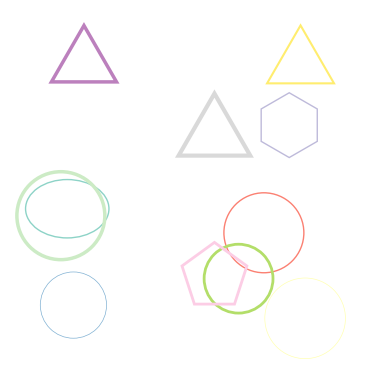[{"shape": "oval", "thickness": 1, "radius": 0.54, "center": [0.175, 0.458]}, {"shape": "circle", "thickness": 0.5, "radius": 0.52, "center": [0.793, 0.173]}, {"shape": "hexagon", "thickness": 1, "radius": 0.42, "center": [0.751, 0.675]}, {"shape": "circle", "thickness": 1, "radius": 0.52, "center": [0.685, 0.395]}, {"shape": "circle", "thickness": 0.5, "radius": 0.43, "center": [0.191, 0.208]}, {"shape": "circle", "thickness": 2, "radius": 0.45, "center": [0.62, 0.276]}, {"shape": "pentagon", "thickness": 2, "radius": 0.44, "center": [0.557, 0.282]}, {"shape": "triangle", "thickness": 3, "radius": 0.54, "center": [0.557, 0.65]}, {"shape": "triangle", "thickness": 2.5, "radius": 0.49, "center": [0.218, 0.836]}, {"shape": "circle", "thickness": 2.5, "radius": 0.57, "center": [0.158, 0.44]}, {"shape": "triangle", "thickness": 1.5, "radius": 0.5, "center": [0.781, 0.834]}]